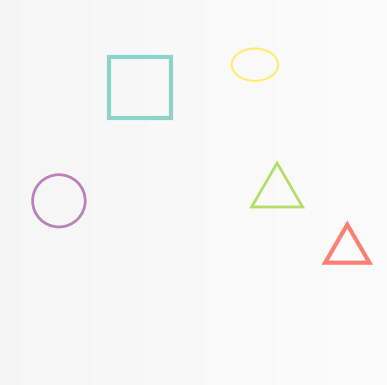[{"shape": "square", "thickness": 3, "radius": 0.4, "center": [0.362, 0.773]}, {"shape": "triangle", "thickness": 3, "radius": 0.33, "center": [0.896, 0.351]}, {"shape": "triangle", "thickness": 2, "radius": 0.38, "center": [0.715, 0.5]}, {"shape": "circle", "thickness": 2, "radius": 0.34, "center": [0.152, 0.478]}, {"shape": "oval", "thickness": 1.5, "radius": 0.3, "center": [0.658, 0.832]}]